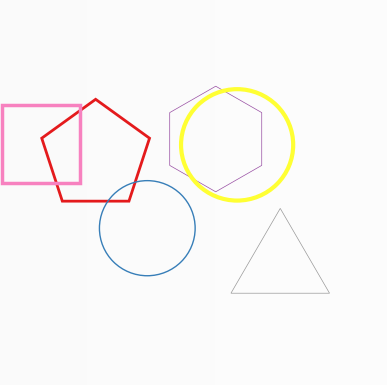[{"shape": "pentagon", "thickness": 2, "radius": 0.73, "center": [0.247, 0.596]}, {"shape": "circle", "thickness": 1, "radius": 0.62, "center": [0.38, 0.407]}, {"shape": "hexagon", "thickness": 0.5, "radius": 0.69, "center": [0.557, 0.639]}, {"shape": "circle", "thickness": 3, "radius": 0.72, "center": [0.612, 0.624]}, {"shape": "square", "thickness": 2.5, "radius": 0.5, "center": [0.105, 0.626]}, {"shape": "triangle", "thickness": 0.5, "radius": 0.73, "center": [0.723, 0.312]}]